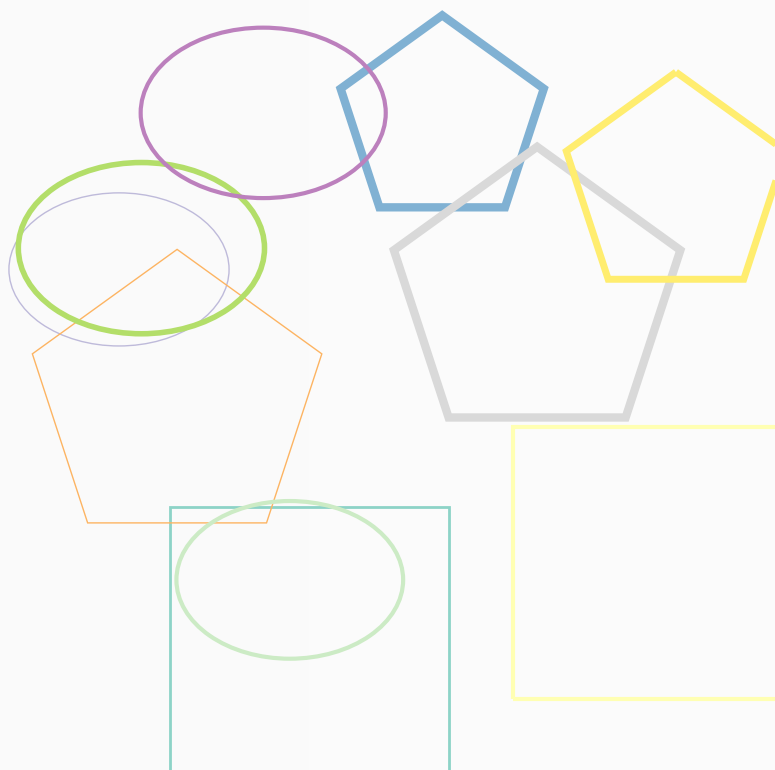[{"shape": "square", "thickness": 1, "radius": 0.9, "center": [0.399, 0.162]}, {"shape": "square", "thickness": 1.5, "radius": 0.88, "center": [0.839, 0.269]}, {"shape": "oval", "thickness": 0.5, "radius": 0.71, "center": [0.154, 0.65]}, {"shape": "pentagon", "thickness": 3, "radius": 0.69, "center": [0.571, 0.842]}, {"shape": "pentagon", "thickness": 0.5, "radius": 0.98, "center": [0.229, 0.48]}, {"shape": "oval", "thickness": 2, "radius": 0.79, "center": [0.182, 0.678]}, {"shape": "pentagon", "thickness": 3, "radius": 0.97, "center": [0.693, 0.615]}, {"shape": "oval", "thickness": 1.5, "radius": 0.79, "center": [0.34, 0.853]}, {"shape": "oval", "thickness": 1.5, "radius": 0.73, "center": [0.374, 0.247]}, {"shape": "pentagon", "thickness": 2.5, "radius": 0.74, "center": [0.872, 0.758]}]